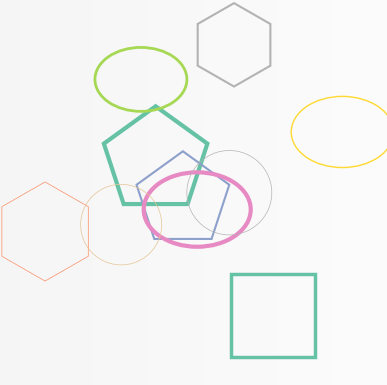[{"shape": "square", "thickness": 2.5, "radius": 0.54, "center": [0.704, 0.18]}, {"shape": "pentagon", "thickness": 3, "radius": 0.7, "center": [0.402, 0.584]}, {"shape": "hexagon", "thickness": 0.5, "radius": 0.64, "center": [0.116, 0.399]}, {"shape": "pentagon", "thickness": 1.5, "radius": 0.63, "center": [0.472, 0.481]}, {"shape": "oval", "thickness": 3, "radius": 0.69, "center": [0.509, 0.456]}, {"shape": "oval", "thickness": 2, "radius": 0.59, "center": [0.364, 0.794]}, {"shape": "oval", "thickness": 1, "radius": 0.66, "center": [0.884, 0.657]}, {"shape": "circle", "thickness": 0.5, "radius": 0.52, "center": [0.313, 0.417]}, {"shape": "circle", "thickness": 0.5, "radius": 0.55, "center": [0.592, 0.499]}, {"shape": "hexagon", "thickness": 1.5, "radius": 0.54, "center": [0.604, 0.884]}]